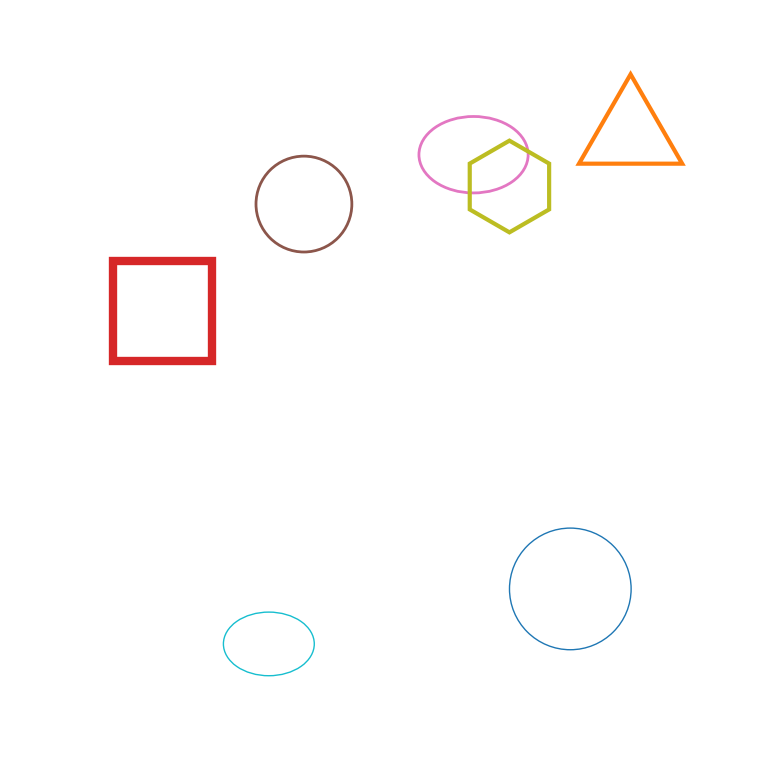[{"shape": "circle", "thickness": 0.5, "radius": 0.39, "center": [0.741, 0.235]}, {"shape": "triangle", "thickness": 1.5, "radius": 0.39, "center": [0.819, 0.826]}, {"shape": "square", "thickness": 3, "radius": 0.32, "center": [0.211, 0.596]}, {"shape": "circle", "thickness": 1, "radius": 0.31, "center": [0.395, 0.735]}, {"shape": "oval", "thickness": 1, "radius": 0.35, "center": [0.615, 0.799]}, {"shape": "hexagon", "thickness": 1.5, "radius": 0.3, "center": [0.662, 0.758]}, {"shape": "oval", "thickness": 0.5, "radius": 0.3, "center": [0.349, 0.164]}]